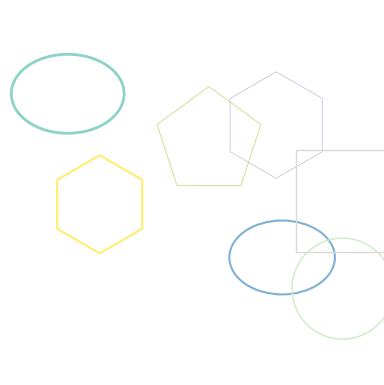[{"shape": "oval", "thickness": 2, "radius": 0.73, "center": [0.176, 0.756]}, {"shape": "hexagon", "thickness": 0.5, "radius": 0.69, "center": [0.717, 0.675]}, {"shape": "oval", "thickness": 1.5, "radius": 0.69, "center": [0.733, 0.331]}, {"shape": "pentagon", "thickness": 0.5, "radius": 0.71, "center": [0.543, 0.633]}, {"shape": "square", "thickness": 1, "radius": 0.66, "center": [0.9, 0.479]}, {"shape": "circle", "thickness": 1, "radius": 0.66, "center": [0.89, 0.25]}, {"shape": "hexagon", "thickness": 1.5, "radius": 0.64, "center": [0.259, 0.469]}]